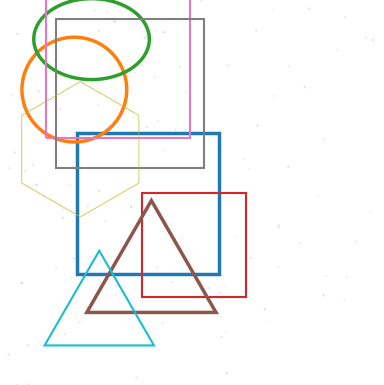[{"shape": "square", "thickness": 2.5, "radius": 0.92, "center": [0.385, 0.471]}, {"shape": "circle", "thickness": 2.5, "radius": 0.68, "center": [0.193, 0.767]}, {"shape": "oval", "thickness": 2.5, "radius": 0.75, "center": [0.238, 0.898]}, {"shape": "square", "thickness": 1.5, "radius": 0.67, "center": [0.503, 0.363]}, {"shape": "triangle", "thickness": 2.5, "radius": 0.97, "center": [0.393, 0.285]}, {"shape": "square", "thickness": 1.5, "radius": 0.94, "center": [0.306, 0.829]}, {"shape": "square", "thickness": 1.5, "radius": 0.96, "center": [0.337, 0.758]}, {"shape": "hexagon", "thickness": 0.5, "radius": 0.88, "center": [0.209, 0.612]}, {"shape": "triangle", "thickness": 1.5, "radius": 0.82, "center": [0.258, 0.185]}]